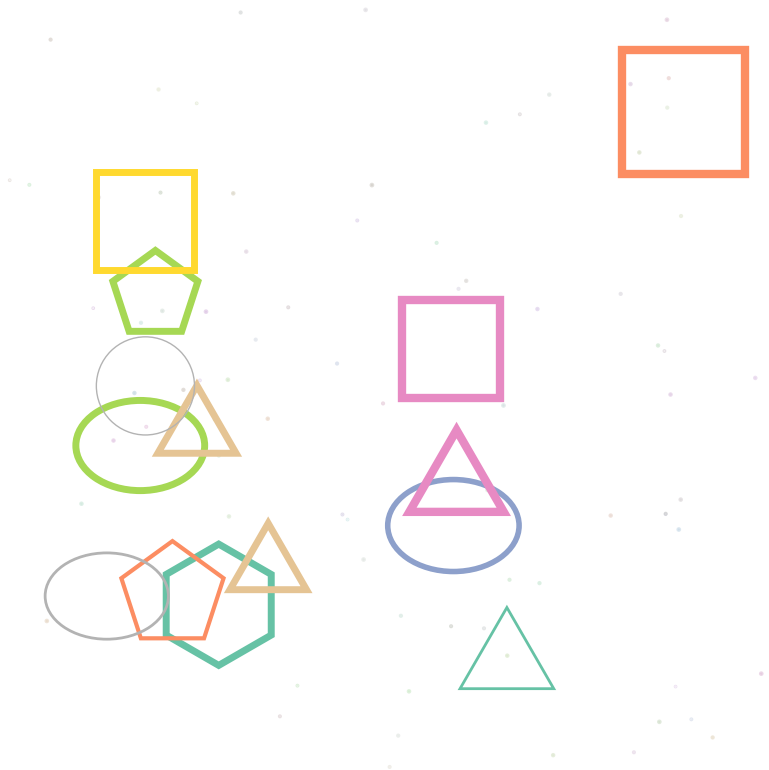[{"shape": "triangle", "thickness": 1, "radius": 0.35, "center": [0.658, 0.141]}, {"shape": "hexagon", "thickness": 2.5, "radius": 0.39, "center": [0.284, 0.215]}, {"shape": "square", "thickness": 3, "radius": 0.4, "center": [0.888, 0.855]}, {"shape": "pentagon", "thickness": 1.5, "radius": 0.35, "center": [0.224, 0.227]}, {"shape": "oval", "thickness": 2, "radius": 0.43, "center": [0.589, 0.317]}, {"shape": "triangle", "thickness": 3, "radius": 0.35, "center": [0.593, 0.371]}, {"shape": "square", "thickness": 3, "radius": 0.32, "center": [0.586, 0.547]}, {"shape": "oval", "thickness": 2.5, "radius": 0.42, "center": [0.182, 0.421]}, {"shape": "pentagon", "thickness": 2.5, "radius": 0.29, "center": [0.202, 0.617]}, {"shape": "square", "thickness": 2.5, "radius": 0.32, "center": [0.188, 0.713]}, {"shape": "triangle", "thickness": 2.5, "radius": 0.29, "center": [0.348, 0.263]}, {"shape": "triangle", "thickness": 2.5, "radius": 0.29, "center": [0.256, 0.441]}, {"shape": "circle", "thickness": 0.5, "radius": 0.32, "center": [0.189, 0.499]}, {"shape": "oval", "thickness": 1, "radius": 0.4, "center": [0.139, 0.226]}]